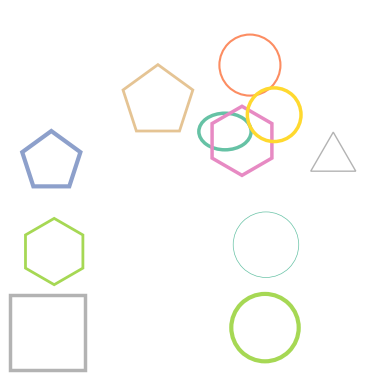[{"shape": "circle", "thickness": 0.5, "radius": 0.43, "center": [0.691, 0.364]}, {"shape": "oval", "thickness": 2.5, "radius": 0.34, "center": [0.584, 0.658]}, {"shape": "circle", "thickness": 1.5, "radius": 0.4, "center": [0.649, 0.831]}, {"shape": "pentagon", "thickness": 3, "radius": 0.4, "center": [0.133, 0.58]}, {"shape": "hexagon", "thickness": 2.5, "radius": 0.45, "center": [0.629, 0.634]}, {"shape": "hexagon", "thickness": 2, "radius": 0.43, "center": [0.141, 0.347]}, {"shape": "circle", "thickness": 3, "radius": 0.44, "center": [0.688, 0.149]}, {"shape": "circle", "thickness": 2.5, "radius": 0.35, "center": [0.712, 0.702]}, {"shape": "pentagon", "thickness": 2, "radius": 0.48, "center": [0.41, 0.737]}, {"shape": "square", "thickness": 2.5, "radius": 0.49, "center": [0.122, 0.136]}, {"shape": "triangle", "thickness": 1, "radius": 0.34, "center": [0.866, 0.589]}]